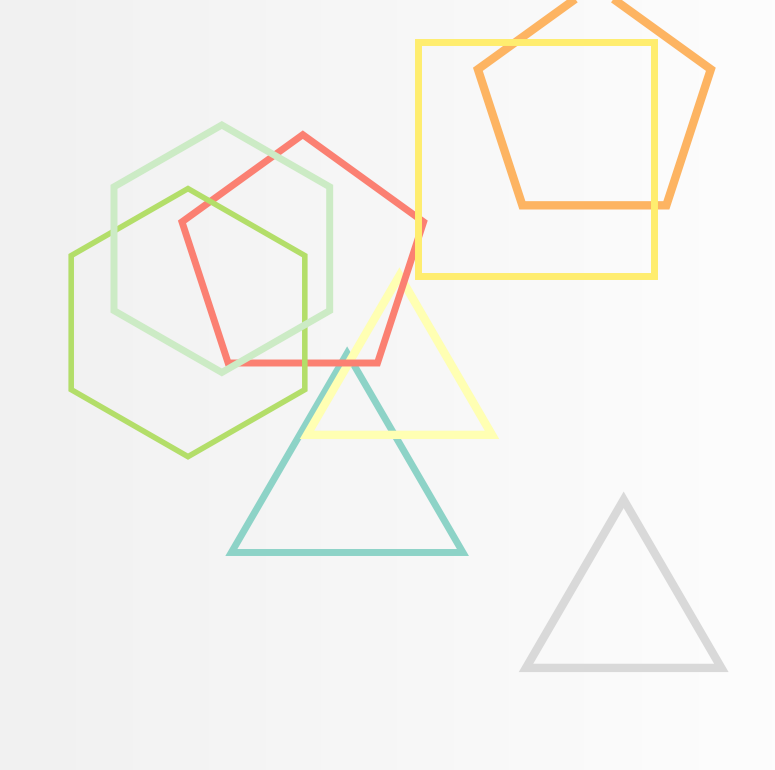[{"shape": "triangle", "thickness": 2.5, "radius": 0.86, "center": [0.448, 0.369]}, {"shape": "triangle", "thickness": 3, "radius": 0.69, "center": [0.515, 0.504]}, {"shape": "pentagon", "thickness": 2.5, "radius": 0.82, "center": [0.391, 0.661]}, {"shape": "pentagon", "thickness": 3, "radius": 0.79, "center": [0.767, 0.861]}, {"shape": "hexagon", "thickness": 2, "radius": 0.87, "center": [0.243, 0.581]}, {"shape": "triangle", "thickness": 3, "radius": 0.73, "center": [0.805, 0.205]}, {"shape": "hexagon", "thickness": 2.5, "radius": 0.8, "center": [0.286, 0.677]}, {"shape": "square", "thickness": 2.5, "radius": 0.76, "center": [0.692, 0.794]}]